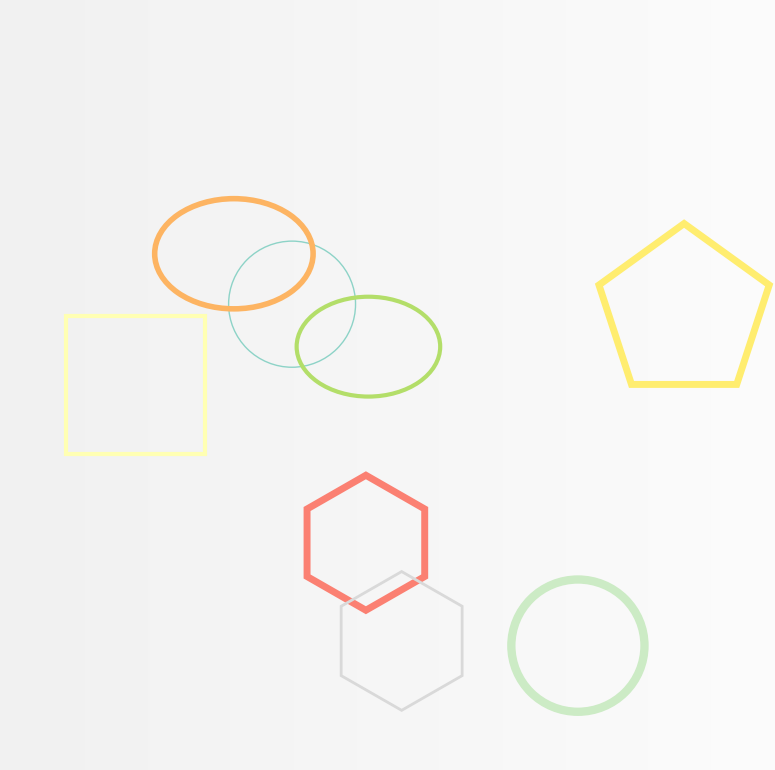[{"shape": "circle", "thickness": 0.5, "radius": 0.41, "center": [0.377, 0.605]}, {"shape": "square", "thickness": 1.5, "radius": 0.45, "center": [0.175, 0.5]}, {"shape": "hexagon", "thickness": 2.5, "radius": 0.44, "center": [0.472, 0.295]}, {"shape": "oval", "thickness": 2, "radius": 0.51, "center": [0.302, 0.67]}, {"shape": "oval", "thickness": 1.5, "radius": 0.46, "center": [0.475, 0.55]}, {"shape": "hexagon", "thickness": 1, "radius": 0.45, "center": [0.518, 0.168]}, {"shape": "circle", "thickness": 3, "radius": 0.43, "center": [0.746, 0.162]}, {"shape": "pentagon", "thickness": 2.5, "radius": 0.58, "center": [0.883, 0.594]}]